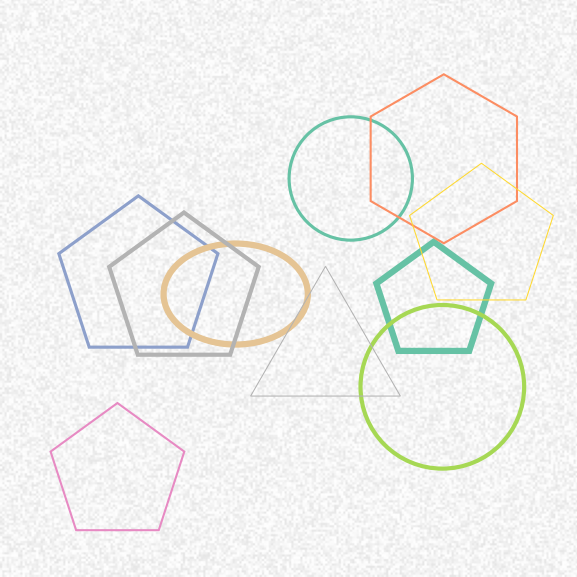[{"shape": "pentagon", "thickness": 3, "radius": 0.52, "center": [0.751, 0.476]}, {"shape": "circle", "thickness": 1.5, "radius": 0.53, "center": [0.607, 0.69]}, {"shape": "hexagon", "thickness": 1, "radius": 0.73, "center": [0.769, 0.724]}, {"shape": "pentagon", "thickness": 1.5, "radius": 0.72, "center": [0.24, 0.515]}, {"shape": "pentagon", "thickness": 1, "radius": 0.61, "center": [0.203, 0.18]}, {"shape": "circle", "thickness": 2, "radius": 0.71, "center": [0.766, 0.329]}, {"shape": "pentagon", "thickness": 0.5, "radius": 0.65, "center": [0.834, 0.586]}, {"shape": "oval", "thickness": 3, "radius": 0.62, "center": [0.408, 0.49]}, {"shape": "pentagon", "thickness": 2, "radius": 0.68, "center": [0.319, 0.495]}, {"shape": "triangle", "thickness": 0.5, "radius": 0.75, "center": [0.564, 0.388]}]